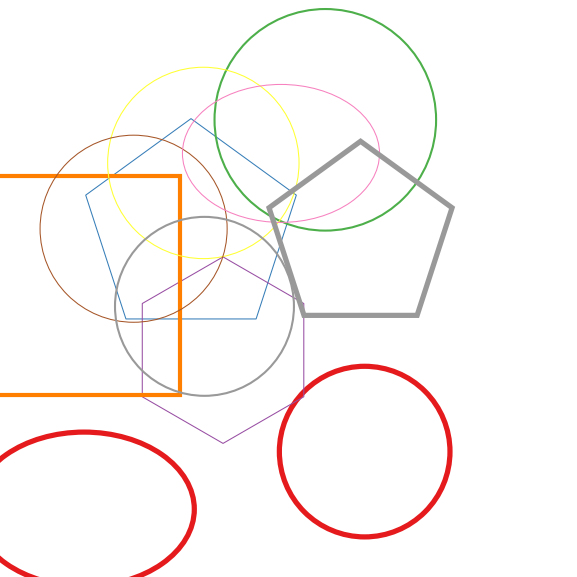[{"shape": "circle", "thickness": 2.5, "radius": 0.74, "center": [0.631, 0.217]}, {"shape": "oval", "thickness": 2.5, "radius": 0.95, "center": [0.146, 0.117]}, {"shape": "pentagon", "thickness": 0.5, "radius": 0.96, "center": [0.331, 0.602]}, {"shape": "circle", "thickness": 1, "radius": 0.96, "center": [0.563, 0.792]}, {"shape": "hexagon", "thickness": 0.5, "radius": 0.81, "center": [0.386, 0.393]}, {"shape": "square", "thickness": 2, "radius": 0.95, "center": [0.121, 0.505]}, {"shape": "circle", "thickness": 0.5, "radius": 0.83, "center": [0.352, 0.717]}, {"shape": "circle", "thickness": 0.5, "radius": 0.81, "center": [0.231, 0.603]}, {"shape": "oval", "thickness": 0.5, "radius": 0.85, "center": [0.487, 0.733]}, {"shape": "circle", "thickness": 1, "radius": 0.77, "center": [0.354, 0.469]}, {"shape": "pentagon", "thickness": 2.5, "radius": 0.83, "center": [0.624, 0.588]}]